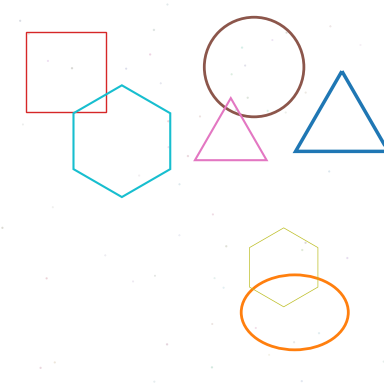[{"shape": "triangle", "thickness": 2.5, "radius": 0.69, "center": [0.888, 0.676]}, {"shape": "oval", "thickness": 2, "radius": 0.7, "center": [0.766, 0.189]}, {"shape": "square", "thickness": 1, "radius": 0.52, "center": [0.172, 0.813]}, {"shape": "circle", "thickness": 2, "radius": 0.65, "center": [0.66, 0.826]}, {"shape": "triangle", "thickness": 1.5, "radius": 0.54, "center": [0.599, 0.638]}, {"shape": "hexagon", "thickness": 0.5, "radius": 0.51, "center": [0.737, 0.306]}, {"shape": "hexagon", "thickness": 1.5, "radius": 0.73, "center": [0.317, 0.633]}]